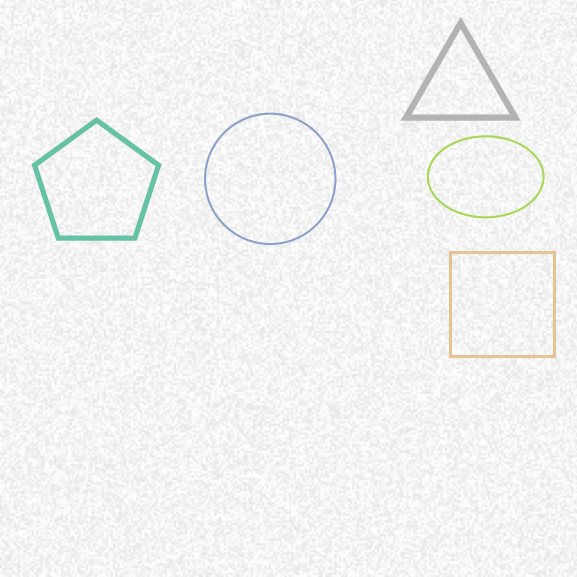[{"shape": "pentagon", "thickness": 2.5, "radius": 0.56, "center": [0.167, 0.678]}, {"shape": "circle", "thickness": 1, "radius": 0.56, "center": [0.468, 0.689]}, {"shape": "oval", "thickness": 1, "radius": 0.5, "center": [0.841, 0.693]}, {"shape": "square", "thickness": 1.5, "radius": 0.45, "center": [0.869, 0.473]}, {"shape": "triangle", "thickness": 3, "radius": 0.55, "center": [0.798, 0.85]}]